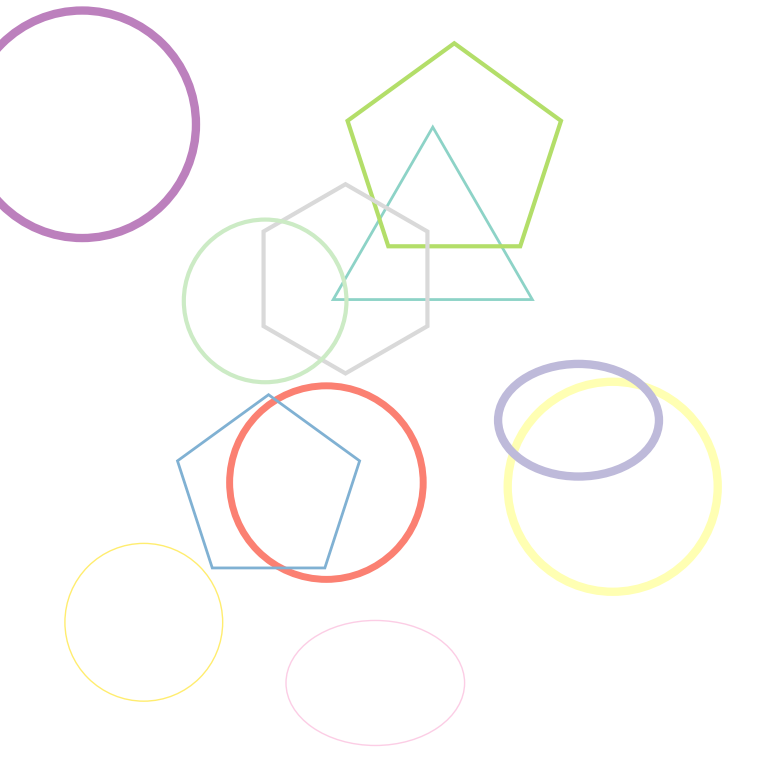[{"shape": "triangle", "thickness": 1, "radius": 0.75, "center": [0.562, 0.686]}, {"shape": "circle", "thickness": 3, "radius": 0.68, "center": [0.796, 0.368]}, {"shape": "oval", "thickness": 3, "radius": 0.52, "center": [0.751, 0.454]}, {"shape": "circle", "thickness": 2.5, "radius": 0.63, "center": [0.424, 0.373]}, {"shape": "pentagon", "thickness": 1, "radius": 0.62, "center": [0.349, 0.363]}, {"shape": "pentagon", "thickness": 1.5, "radius": 0.73, "center": [0.59, 0.798]}, {"shape": "oval", "thickness": 0.5, "radius": 0.58, "center": [0.487, 0.113]}, {"shape": "hexagon", "thickness": 1.5, "radius": 0.61, "center": [0.449, 0.638]}, {"shape": "circle", "thickness": 3, "radius": 0.74, "center": [0.107, 0.839]}, {"shape": "circle", "thickness": 1.5, "radius": 0.53, "center": [0.344, 0.609]}, {"shape": "circle", "thickness": 0.5, "radius": 0.51, "center": [0.187, 0.192]}]